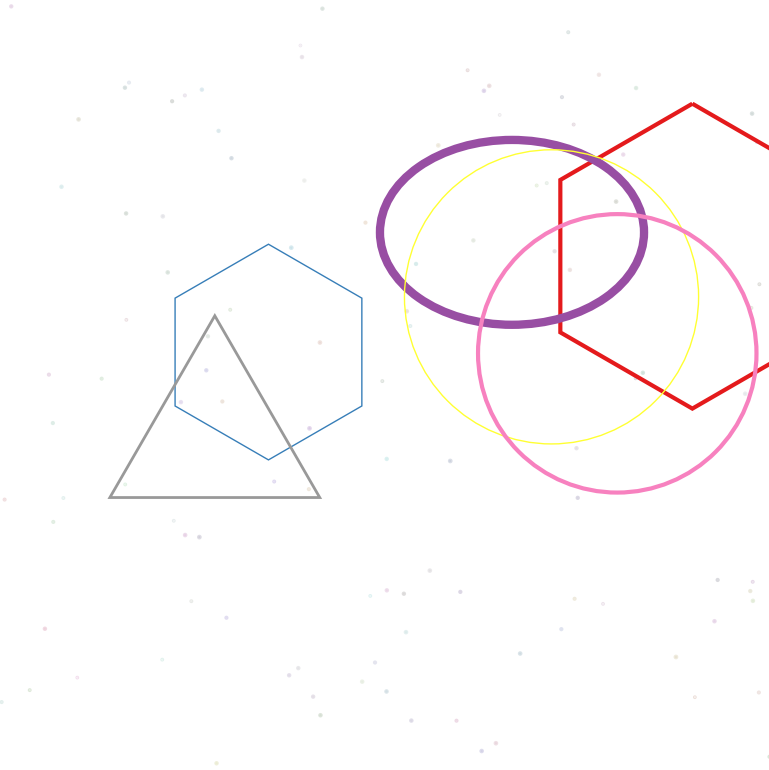[{"shape": "hexagon", "thickness": 1.5, "radius": 0.99, "center": [0.899, 0.667]}, {"shape": "hexagon", "thickness": 0.5, "radius": 0.7, "center": [0.349, 0.543]}, {"shape": "oval", "thickness": 3, "radius": 0.86, "center": [0.665, 0.698]}, {"shape": "circle", "thickness": 0.5, "radius": 0.96, "center": [0.716, 0.614]}, {"shape": "circle", "thickness": 1.5, "radius": 0.9, "center": [0.802, 0.541]}, {"shape": "triangle", "thickness": 1, "radius": 0.79, "center": [0.279, 0.433]}]